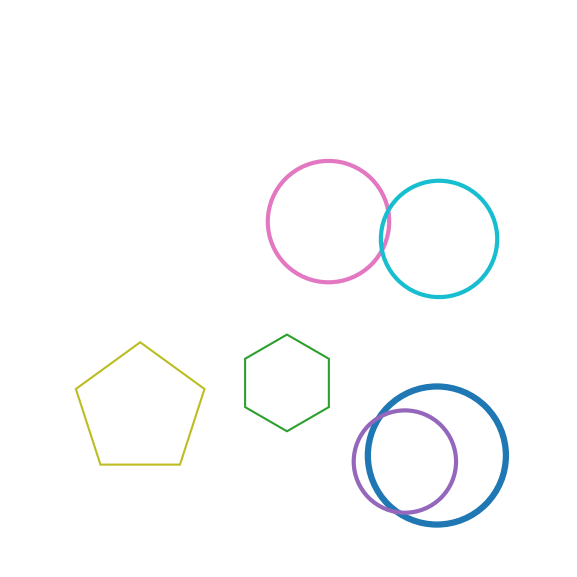[{"shape": "circle", "thickness": 3, "radius": 0.6, "center": [0.757, 0.21]}, {"shape": "hexagon", "thickness": 1, "radius": 0.42, "center": [0.497, 0.336]}, {"shape": "circle", "thickness": 2, "radius": 0.44, "center": [0.701, 0.2]}, {"shape": "circle", "thickness": 2, "radius": 0.53, "center": [0.569, 0.615]}, {"shape": "pentagon", "thickness": 1, "radius": 0.59, "center": [0.243, 0.289]}, {"shape": "circle", "thickness": 2, "radius": 0.5, "center": [0.76, 0.585]}]